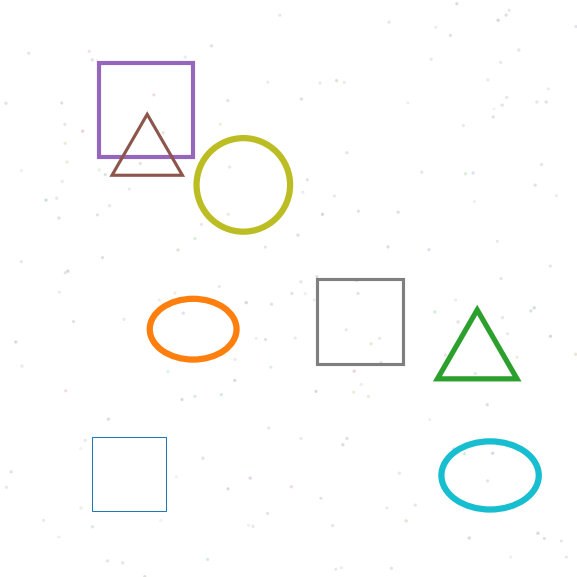[{"shape": "square", "thickness": 0.5, "radius": 0.32, "center": [0.223, 0.178]}, {"shape": "oval", "thickness": 3, "radius": 0.38, "center": [0.334, 0.429]}, {"shape": "triangle", "thickness": 2.5, "radius": 0.4, "center": [0.826, 0.383]}, {"shape": "square", "thickness": 2, "radius": 0.41, "center": [0.253, 0.809]}, {"shape": "triangle", "thickness": 1.5, "radius": 0.35, "center": [0.255, 0.731]}, {"shape": "square", "thickness": 1.5, "radius": 0.37, "center": [0.623, 0.442]}, {"shape": "circle", "thickness": 3, "radius": 0.4, "center": [0.421, 0.679]}, {"shape": "oval", "thickness": 3, "radius": 0.42, "center": [0.849, 0.176]}]